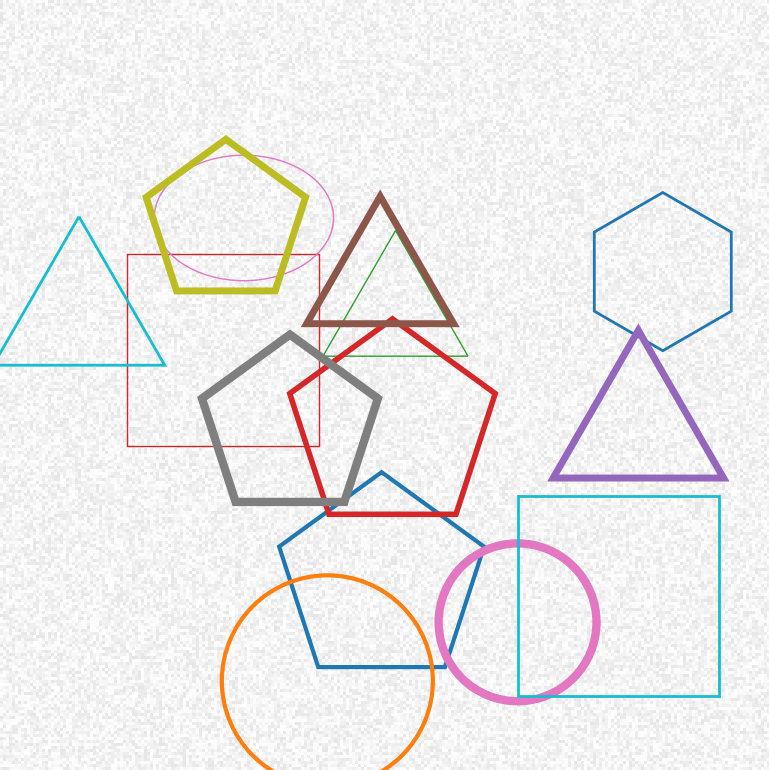[{"shape": "hexagon", "thickness": 1, "radius": 0.51, "center": [0.861, 0.647]}, {"shape": "pentagon", "thickness": 1.5, "radius": 0.7, "center": [0.496, 0.247]}, {"shape": "circle", "thickness": 1.5, "radius": 0.69, "center": [0.425, 0.116]}, {"shape": "triangle", "thickness": 0.5, "radius": 0.54, "center": [0.514, 0.592]}, {"shape": "square", "thickness": 0.5, "radius": 0.62, "center": [0.29, 0.545]}, {"shape": "pentagon", "thickness": 2, "radius": 0.7, "center": [0.51, 0.446]}, {"shape": "triangle", "thickness": 2.5, "radius": 0.64, "center": [0.829, 0.443]}, {"shape": "triangle", "thickness": 2.5, "radius": 0.55, "center": [0.494, 0.635]}, {"shape": "oval", "thickness": 0.5, "radius": 0.58, "center": [0.317, 0.717]}, {"shape": "circle", "thickness": 3, "radius": 0.51, "center": [0.672, 0.192]}, {"shape": "pentagon", "thickness": 3, "radius": 0.6, "center": [0.377, 0.445]}, {"shape": "pentagon", "thickness": 2.5, "radius": 0.54, "center": [0.293, 0.71]}, {"shape": "triangle", "thickness": 1, "radius": 0.64, "center": [0.103, 0.59]}, {"shape": "square", "thickness": 1, "radius": 0.65, "center": [0.803, 0.226]}]